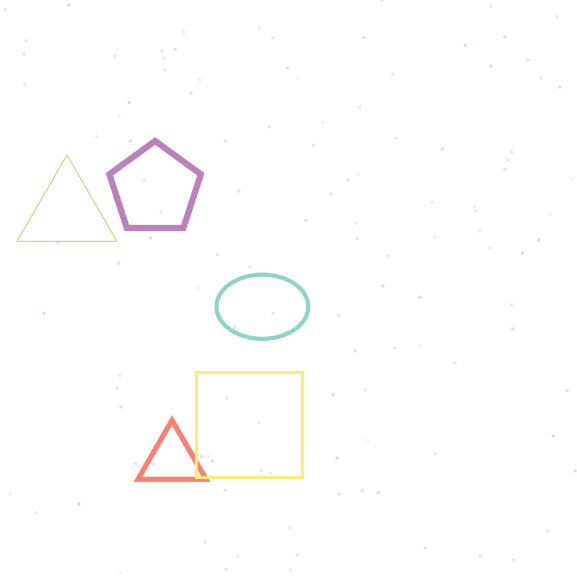[{"shape": "oval", "thickness": 2, "radius": 0.4, "center": [0.454, 0.468]}, {"shape": "triangle", "thickness": 2.5, "radius": 0.34, "center": [0.298, 0.203]}, {"shape": "triangle", "thickness": 0.5, "radius": 0.5, "center": [0.116, 0.631]}, {"shape": "pentagon", "thickness": 3, "radius": 0.42, "center": [0.269, 0.672]}, {"shape": "square", "thickness": 1.5, "radius": 0.46, "center": [0.431, 0.264]}]